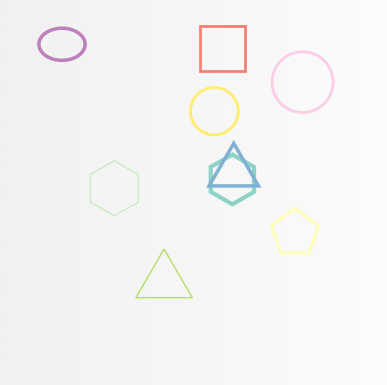[{"shape": "hexagon", "thickness": 3, "radius": 0.32, "center": [0.6, 0.534]}, {"shape": "pentagon", "thickness": 2, "radius": 0.32, "center": [0.761, 0.395]}, {"shape": "square", "thickness": 2, "radius": 0.29, "center": [0.574, 0.875]}, {"shape": "triangle", "thickness": 2.5, "radius": 0.37, "center": [0.603, 0.554]}, {"shape": "triangle", "thickness": 1, "radius": 0.42, "center": [0.423, 0.269]}, {"shape": "circle", "thickness": 2, "radius": 0.39, "center": [0.781, 0.787]}, {"shape": "oval", "thickness": 2.5, "radius": 0.3, "center": [0.16, 0.885]}, {"shape": "hexagon", "thickness": 1, "radius": 0.36, "center": [0.295, 0.511]}, {"shape": "circle", "thickness": 2, "radius": 0.31, "center": [0.553, 0.711]}]